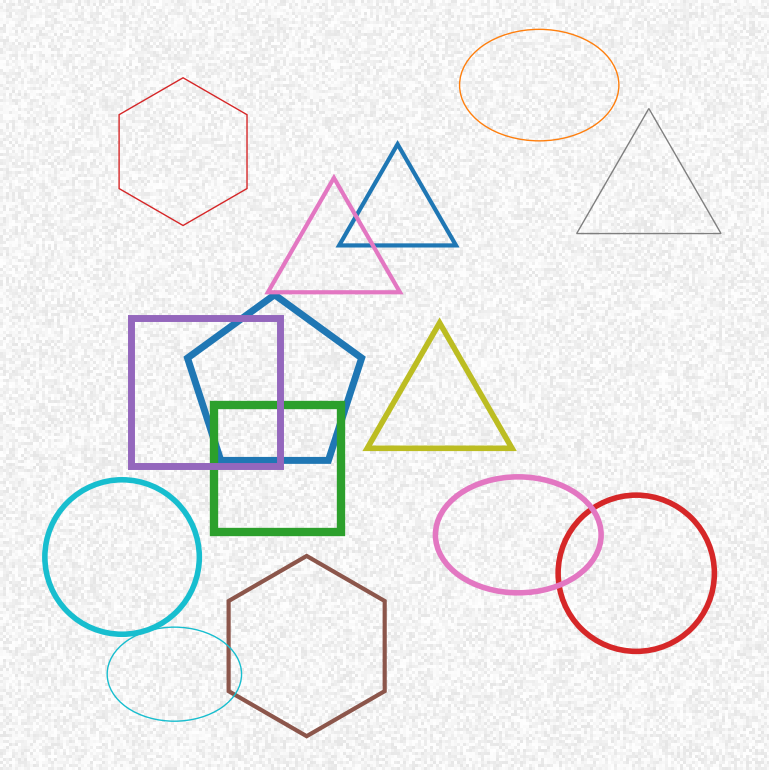[{"shape": "triangle", "thickness": 1.5, "radius": 0.44, "center": [0.516, 0.725]}, {"shape": "pentagon", "thickness": 2.5, "radius": 0.59, "center": [0.357, 0.498]}, {"shape": "oval", "thickness": 0.5, "radius": 0.52, "center": [0.7, 0.889]}, {"shape": "square", "thickness": 3, "radius": 0.41, "center": [0.361, 0.392]}, {"shape": "hexagon", "thickness": 0.5, "radius": 0.48, "center": [0.238, 0.803]}, {"shape": "circle", "thickness": 2, "radius": 0.51, "center": [0.826, 0.256]}, {"shape": "square", "thickness": 2.5, "radius": 0.48, "center": [0.267, 0.491]}, {"shape": "hexagon", "thickness": 1.5, "radius": 0.59, "center": [0.398, 0.161]}, {"shape": "triangle", "thickness": 1.5, "radius": 0.5, "center": [0.434, 0.67]}, {"shape": "oval", "thickness": 2, "radius": 0.54, "center": [0.673, 0.305]}, {"shape": "triangle", "thickness": 0.5, "radius": 0.54, "center": [0.843, 0.751]}, {"shape": "triangle", "thickness": 2, "radius": 0.54, "center": [0.571, 0.472]}, {"shape": "oval", "thickness": 0.5, "radius": 0.44, "center": [0.226, 0.124]}, {"shape": "circle", "thickness": 2, "radius": 0.5, "center": [0.159, 0.277]}]